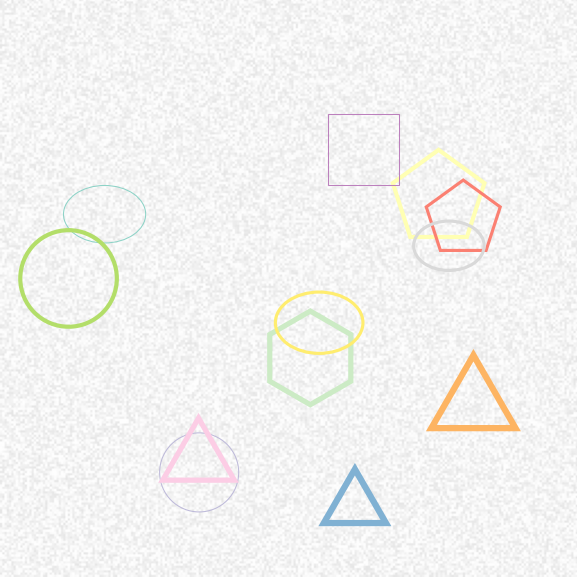[{"shape": "oval", "thickness": 0.5, "radius": 0.36, "center": [0.181, 0.628]}, {"shape": "pentagon", "thickness": 2, "radius": 0.42, "center": [0.759, 0.656]}, {"shape": "circle", "thickness": 0.5, "radius": 0.34, "center": [0.345, 0.181]}, {"shape": "pentagon", "thickness": 1.5, "radius": 0.34, "center": [0.802, 0.62]}, {"shape": "triangle", "thickness": 3, "radius": 0.31, "center": [0.615, 0.125]}, {"shape": "triangle", "thickness": 3, "radius": 0.42, "center": [0.82, 0.3]}, {"shape": "circle", "thickness": 2, "radius": 0.42, "center": [0.119, 0.517]}, {"shape": "triangle", "thickness": 2.5, "radius": 0.36, "center": [0.344, 0.204]}, {"shape": "oval", "thickness": 1.5, "radius": 0.31, "center": [0.777, 0.574]}, {"shape": "square", "thickness": 0.5, "radius": 0.31, "center": [0.63, 0.74]}, {"shape": "hexagon", "thickness": 2.5, "radius": 0.41, "center": [0.537, 0.379]}, {"shape": "oval", "thickness": 1.5, "radius": 0.38, "center": [0.553, 0.44]}]